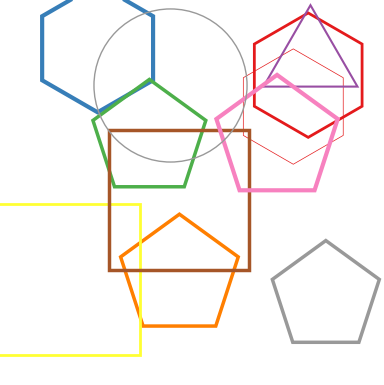[{"shape": "hexagon", "thickness": 0.5, "radius": 0.75, "center": [0.762, 0.723]}, {"shape": "hexagon", "thickness": 2, "radius": 0.81, "center": [0.801, 0.805]}, {"shape": "hexagon", "thickness": 3, "radius": 0.83, "center": [0.254, 0.875]}, {"shape": "pentagon", "thickness": 2.5, "radius": 0.77, "center": [0.388, 0.64]}, {"shape": "triangle", "thickness": 1.5, "radius": 0.7, "center": [0.806, 0.846]}, {"shape": "pentagon", "thickness": 2.5, "radius": 0.8, "center": [0.466, 0.283]}, {"shape": "square", "thickness": 2, "radius": 0.98, "center": [0.168, 0.274]}, {"shape": "square", "thickness": 2.5, "radius": 0.91, "center": [0.465, 0.48]}, {"shape": "pentagon", "thickness": 3, "radius": 0.83, "center": [0.72, 0.64]}, {"shape": "circle", "thickness": 1, "radius": 0.99, "center": [0.443, 0.778]}, {"shape": "pentagon", "thickness": 2.5, "radius": 0.73, "center": [0.846, 0.229]}]